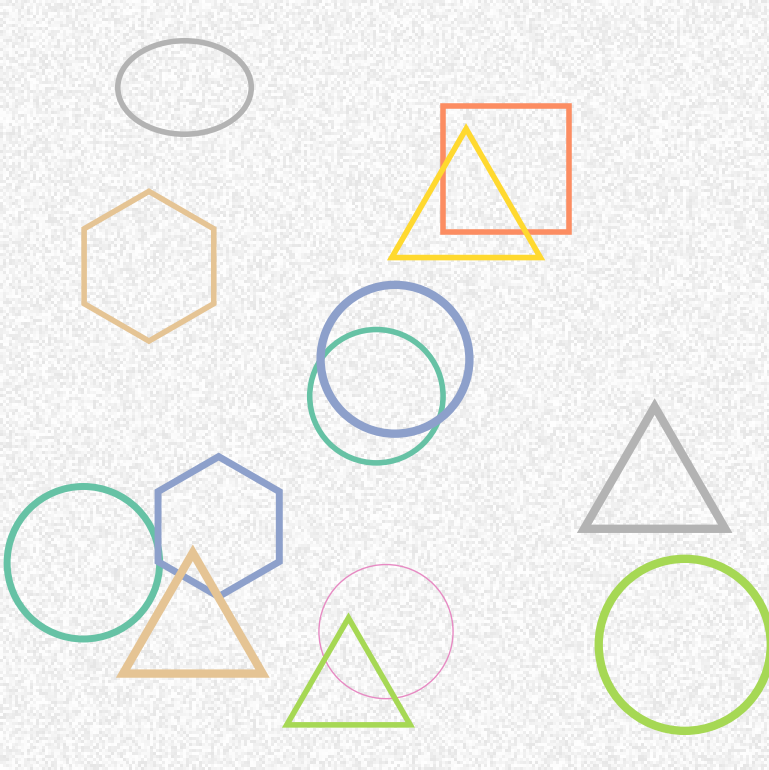[{"shape": "circle", "thickness": 2, "radius": 0.43, "center": [0.489, 0.485]}, {"shape": "circle", "thickness": 2.5, "radius": 0.5, "center": [0.108, 0.269]}, {"shape": "square", "thickness": 2, "radius": 0.41, "center": [0.657, 0.78]}, {"shape": "hexagon", "thickness": 2.5, "radius": 0.45, "center": [0.284, 0.316]}, {"shape": "circle", "thickness": 3, "radius": 0.48, "center": [0.513, 0.533]}, {"shape": "circle", "thickness": 0.5, "radius": 0.44, "center": [0.501, 0.18]}, {"shape": "circle", "thickness": 3, "radius": 0.56, "center": [0.889, 0.163]}, {"shape": "triangle", "thickness": 2, "radius": 0.46, "center": [0.453, 0.105]}, {"shape": "triangle", "thickness": 2, "radius": 0.56, "center": [0.605, 0.721]}, {"shape": "hexagon", "thickness": 2, "radius": 0.49, "center": [0.193, 0.654]}, {"shape": "triangle", "thickness": 3, "radius": 0.52, "center": [0.25, 0.178]}, {"shape": "oval", "thickness": 2, "radius": 0.43, "center": [0.24, 0.886]}, {"shape": "triangle", "thickness": 3, "radius": 0.53, "center": [0.85, 0.366]}]